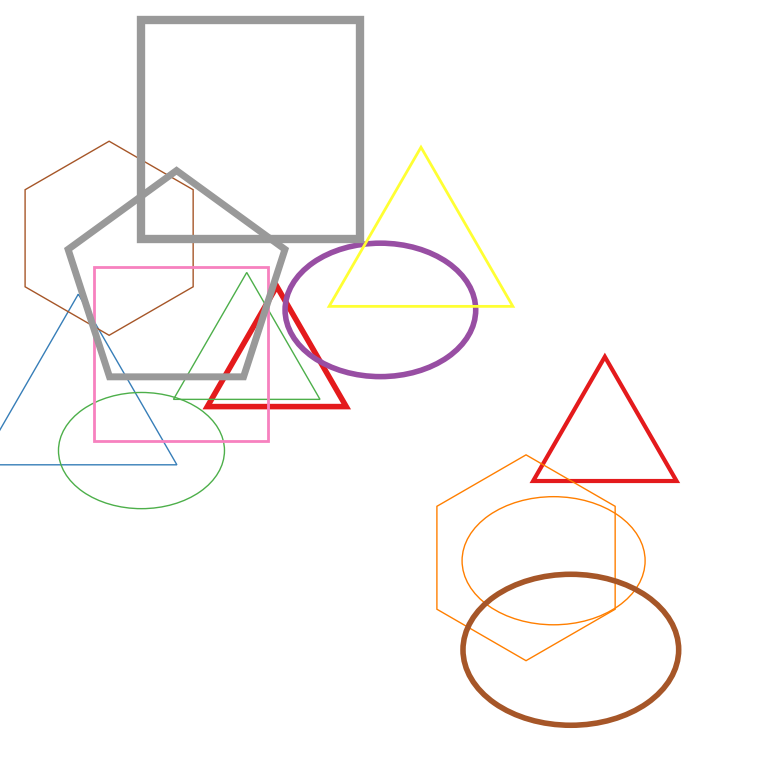[{"shape": "triangle", "thickness": 2, "radius": 0.52, "center": [0.359, 0.524]}, {"shape": "triangle", "thickness": 1.5, "radius": 0.54, "center": [0.786, 0.429]}, {"shape": "triangle", "thickness": 0.5, "radius": 0.74, "center": [0.102, 0.47]}, {"shape": "triangle", "thickness": 0.5, "radius": 0.55, "center": [0.32, 0.536]}, {"shape": "oval", "thickness": 0.5, "radius": 0.54, "center": [0.184, 0.415]}, {"shape": "oval", "thickness": 2, "radius": 0.62, "center": [0.494, 0.598]}, {"shape": "hexagon", "thickness": 0.5, "radius": 0.67, "center": [0.683, 0.276]}, {"shape": "oval", "thickness": 0.5, "radius": 0.59, "center": [0.719, 0.272]}, {"shape": "triangle", "thickness": 1, "radius": 0.69, "center": [0.547, 0.671]}, {"shape": "hexagon", "thickness": 0.5, "radius": 0.63, "center": [0.142, 0.691]}, {"shape": "oval", "thickness": 2, "radius": 0.7, "center": [0.741, 0.156]}, {"shape": "square", "thickness": 1, "radius": 0.56, "center": [0.235, 0.54]}, {"shape": "pentagon", "thickness": 2.5, "radius": 0.74, "center": [0.229, 0.63]}, {"shape": "square", "thickness": 3, "radius": 0.71, "center": [0.325, 0.831]}]